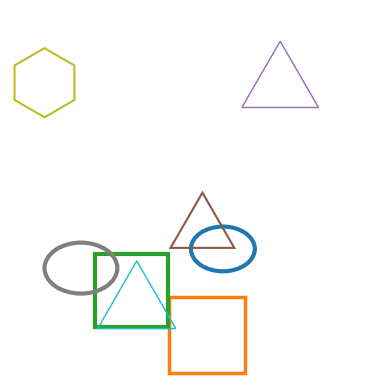[{"shape": "oval", "thickness": 3, "radius": 0.41, "center": [0.579, 0.353]}, {"shape": "square", "thickness": 2.5, "radius": 0.49, "center": [0.538, 0.13]}, {"shape": "square", "thickness": 3, "radius": 0.48, "center": [0.341, 0.246]}, {"shape": "triangle", "thickness": 1, "radius": 0.57, "center": [0.728, 0.778]}, {"shape": "triangle", "thickness": 1.5, "radius": 0.48, "center": [0.526, 0.404]}, {"shape": "oval", "thickness": 3, "radius": 0.47, "center": [0.21, 0.304]}, {"shape": "hexagon", "thickness": 1.5, "radius": 0.45, "center": [0.116, 0.785]}, {"shape": "triangle", "thickness": 1, "radius": 0.59, "center": [0.355, 0.205]}]